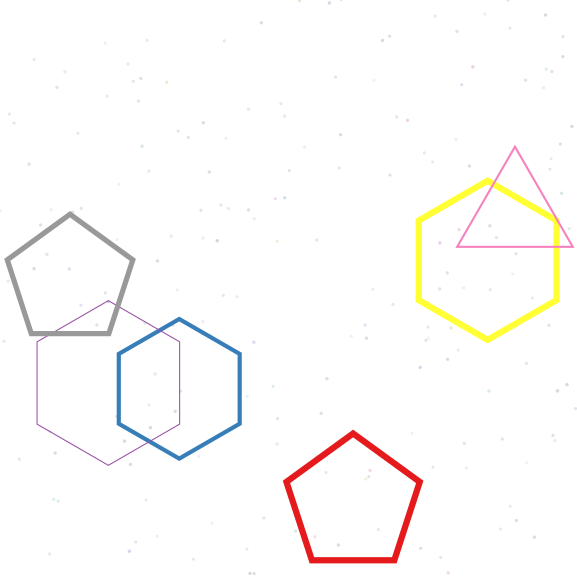[{"shape": "pentagon", "thickness": 3, "radius": 0.61, "center": [0.611, 0.127]}, {"shape": "hexagon", "thickness": 2, "radius": 0.6, "center": [0.31, 0.326]}, {"shape": "hexagon", "thickness": 0.5, "radius": 0.71, "center": [0.188, 0.336]}, {"shape": "hexagon", "thickness": 3, "radius": 0.69, "center": [0.844, 0.548]}, {"shape": "triangle", "thickness": 1, "radius": 0.58, "center": [0.892, 0.63]}, {"shape": "pentagon", "thickness": 2.5, "radius": 0.57, "center": [0.121, 0.514]}]